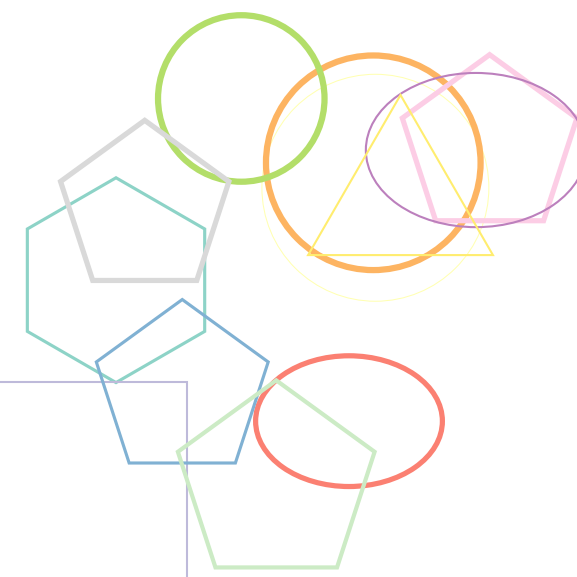[{"shape": "hexagon", "thickness": 1.5, "radius": 0.89, "center": [0.201, 0.514]}, {"shape": "circle", "thickness": 0.5, "radius": 0.98, "center": [0.65, 0.674]}, {"shape": "square", "thickness": 1, "radius": 0.85, "center": [0.153, 0.167]}, {"shape": "oval", "thickness": 2.5, "radius": 0.81, "center": [0.604, 0.27]}, {"shape": "pentagon", "thickness": 1.5, "radius": 0.78, "center": [0.316, 0.324]}, {"shape": "circle", "thickness": 3, "radius": 0.93, "center": [0.646, 0.717]}, {"shape": "circle", "thickness": 3, "radius": 0.72, "center": [0.418, 0.829]}, {"shape": "pentagon", "thickness": 2.5, "radius": 0.79, "center": [0.848, 0.746]}, {"shape": "pentagon", "thickness": 2.5, "radius": 0.77, "center": [0.251, 0.637]}, {"shape": "oval", "thickness": 1, "radius": 0.95, "center": [0.824, 0.739]}, {"shape": "pentagon", "thickness": 2, "radius": 0.9, "center": [0.478, 0.161]}, {"shape": "triangle", "thickness": 1, "radius": 0.92, "center": [0.694, 0.65]}]